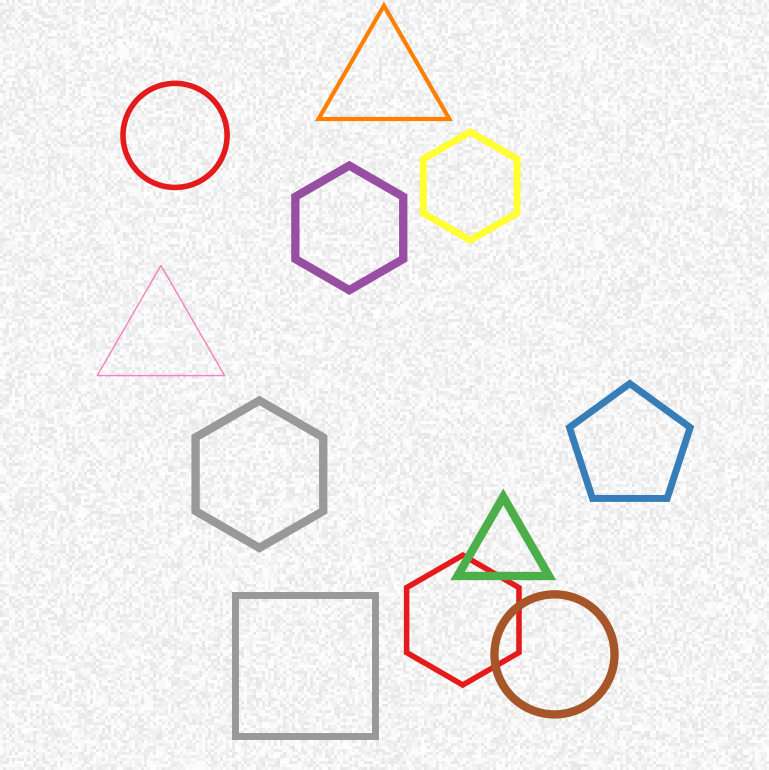[{"shape": "hexagon", "thickness": 2, "radius": 0.42, "center": [0.601, 0.195]}, {"shape": "circle", "thickness": 2, "radius": 0.34, "center": [0.227, 0.824]}, {"shape": "pentagon", "thickness": 2.5, "radius": 0.41, "center": [0.818, 0.419]}, {"shape": "triangle", "thickness": 3, "radius": 0.34, "center": [0.654, 0.286]}, {"shape": "hexagon", "thickness": 3, "radius": 0.4, "center": [0.454, 0.704]}, {"shape": "triangle", "thickness": 1.5, "radius": 0.49, "center": [0.499, 0.895]}, {"shape": "hexagon", "thickness": 2.5, "radius": 0.35, "center": [0.611, 0.758]}, {"shape": "circle", "thickness": 3, "radius": 0.39, "center": [0.72, 0.15]}, {"shape": "triangle", "thickness": 0.5, "radius": 0.48, "center": [0.209, 0.56]}, {"shape": "square", "thickness": 2.5, "radius": 0.46, "center": [0.396, 0.136]}, {"shape": "hexagon", "thickness": 3, "radius": 0.48, "center": [0.337, 0.384]}]